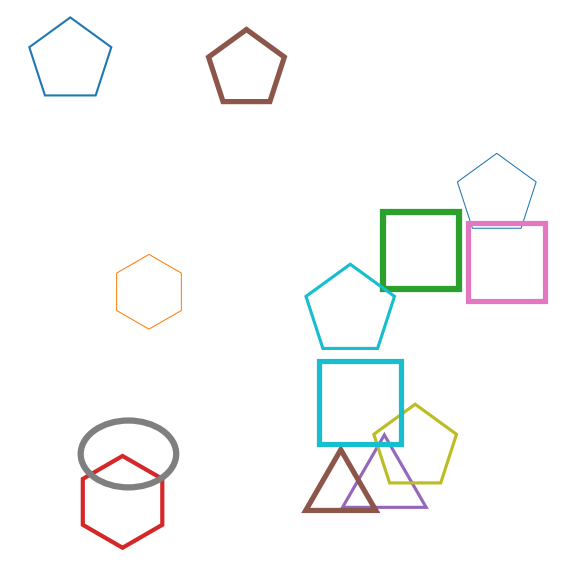[{"shape": "pentagon", "thickness": 1, "radius": 0.37, "center": [0.122, 0.894]}, {"shape": "pentagon", "thickness": 0.5, "radius": 0.36, "center": [0.86, 0.662]}, {"shape": "hexagon", "thickness": 0.5, "radius": 0.32, "center": [0.258, 0.494]}, {"shape": "square", "thickness": 3, "radius": 0.33, "center": [0.729, 0.566]}, {"shape": "hexagon", "thickness": 2, "radius": 0.4, "center": [0.212, 0.13]}, {"shape": "triangle", "thickness": 1.5, "radius": 0.42, "center": [0.666, 0.162]}, {"shape": "pentagon", "thickness": 2.5, "radius": 0.35, "center": [0.427, 0.879]}, {"shape": "triangle", "thickness": 2.5, "radius": 0.35, "center": [0.59, 0.15]}, {"shape": "square", "thickness": 2.5, "radius": 0.33, "center": [0.876, 0.545]}, {"shape": "oval", "thickness": 3, "radius": 0.41, "center": [0.222, 0.213]}, {"shape": "pentagon", "thickness": 1.5, "radius": 0.38, "center": [0.719, 0.224]}, {"shape": "pentagon", "thickness": 1.5, "radius": 0.4, "center": [0.606, 0.461]}, {"shape": "square", "thickness": 2.5, "radius": 0.36, "center": [0.623, 0.302]}]